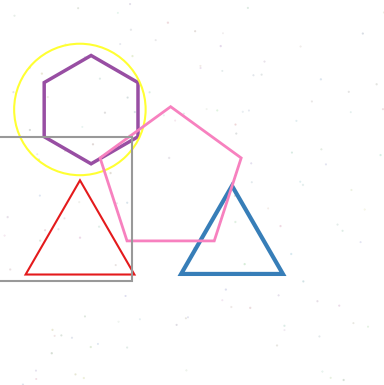[{"shape": "triangle", "thickness": 1.5, "radius": 0.82, "center": [0.208, 0.369]}, {"shape": "triangle", "thickness": 3, "radius": 0.76, "center": [0.603, 0.365]}, {"shape": "hexagon", "thickness": 2.5, "radius": 0.7, "center": [0.237, 0.715]}, {"shape": "circle", "thickness": 1.5, "radius": 0.85, "center": [0.207, 0.716]}, {"shape": "pentagon", "thickness": 2, "radius": 0.96, "center": [0.443, 0.53]}, {"shape": "square", "thickness": 1.5, "radius": 0.94, "center": [0.156, 0.458]}]